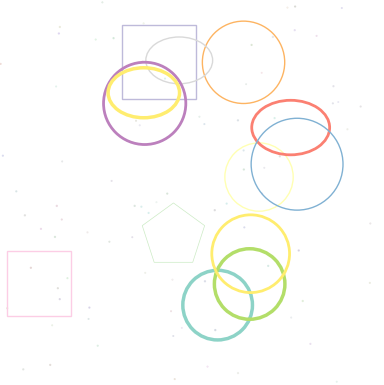[{"shape": "circle", "thickness": 2.5, "radius": 0.45, "center": [0.565, 0.208]}, {"shape": "circle", "thickness": 1, "radius": 0.44, "center": [0.673, 0.54]}, {"shape": "square", "thickness": 1, "radius": 0.48, "center": [0.413, 0.839]}, {"shape": "oval", "thickness": 2, "radius": 0.51, "center": [0.755, 0.669]}, {"shape": "circle", "thickness": 1, "radius": 0.6, "center": [0.772, 0.574]}, {"shape": "circle", "thickness": 1, "radius": 0.53, "center": [0.633, 0.838]}, {"shape": "circle", "thickness": 2.5, "radius": 0.46, "center": [0.648, 0.262]}, {"shape": "square", "thickness": 1, "radius": 0.42, "center": [0.101, 0.264]}, {"shape": "oval", "thickness": 1, "radius": 0.43, "center": [0.466, 0.843]}, {"shape": "circle", "thickness": 2, "radius": 0.53, "center": [0.376, 0.731]}, {"shape": "pentagon", "thickness": 0.5, "radius": 0.43, "center": [0.451, 0.388]}, {"shape": "circle", "thickness": 2, "radius": 0.5, "center": [0.651, 0.341]}, {"shape": "oval", "thickness": 2.5, "radius": 0.46, "center": [0.374, 0.759]}]